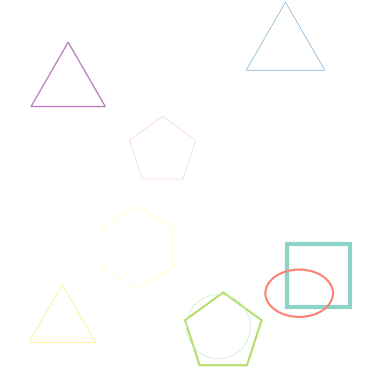[{"shape": "square", "thickness": 3, "radius": 0.41, "center": [0.826, 0.285]}, {"shape": "hexagon", "thickness": 0.5, "radius": 0.53, "center": [0.356, 0.358]}, {"shape": "oval", "thickness": 1.5, "radius": 0.44, "center": [0.777, 0.238]}, {"shape": "triangle", "thickness": 0.5, "radius": 0.59, "center": [0.742, 0.876]}, {"shape": "pentagon", "thickness": 1.5, "radius": 0.52, "center": [0.58, 0.136]}, {"shape": "pentagon", "thickness": 0.5, "radius": 0.45, "center": [0.422, 0.608]}, {"shape": "triangle", "thickness": 1, "radius": 0.56, "center": [0.177, 0.779]}, {"shape": "circle", "thickness": 0.5, "radius": 0.42, "center": [0.567, 0.151]}, {"shape": "triangle", "thickness": 0.5, "radius": 0.5, "center": [0.162, 0.16]}]